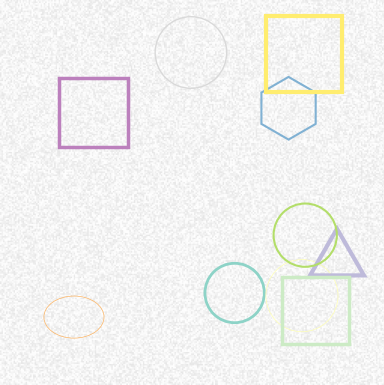[{"shape": "circle", "thickness": 2, "radius": 0.39, "center": [0.609, 0.239]}, {"shape": "circle", "thickness": 0.5, "radius": 0.47, "center": [0.784, 0.232]}, {"shape": "triangle", "thickness": 3, "radius": 0.4, "center": [0.875, 0.325]}, {"shape": "hexagon", "thickness": 1.5, "radius": 0.41, "center": [0.749, 0.719]}, {"shape": "oval", "thickness": 0.5, "radius": 0.39, "center": [0.192, 0.176]}, {"shape": "circle", "thickness": 1.5, "radius": 0.41, "center": [0.793, 0.389]}, {"shape": "circle", "thickness": 1, "radius": 0.46, "center": [0.496, 0.864]}, {"shape": "square", "thickness": 2.5, "radius": 0.45, "center": [0.243, 0.707]}, {"shape": "square", "thickness": 2.5, "radius": 0.44, "center": [0.82, 0.194]}, {"shape": "square", "thickness": 3, "radius": 0.49, "center": [0.79, 0.859]}]